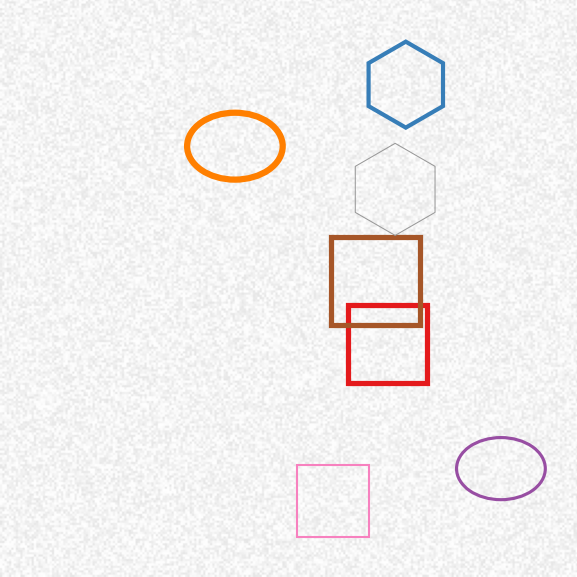[{"shape": "square", "thickness": 2.5, "radius": 0.34, "center": [0.671, 0.404]}, {"shape": "hexagon", "thickness": 2, "radius": 0.37, "center": [0.703, 0.853]}, {"shape": "oval", "thickness": 1.5, "radius": 0.38, "center": [0.867, 0.188]}, {"shape": "oval", "thickness": 3, "radius": 0.41, "center": [0.407, 0.746]}, {"shape": "square", "thickness": 2.5, "radius": 0.38, "center": [0.65, 0.513]}, {"shape": "square", "thickness": 1, "radius": 0.31, "center": [0.576, 0.131]}, {"shape": "hexagon", "thickness": 0.5, "radius": 0.4, "center": [0.684, 0.671]}]